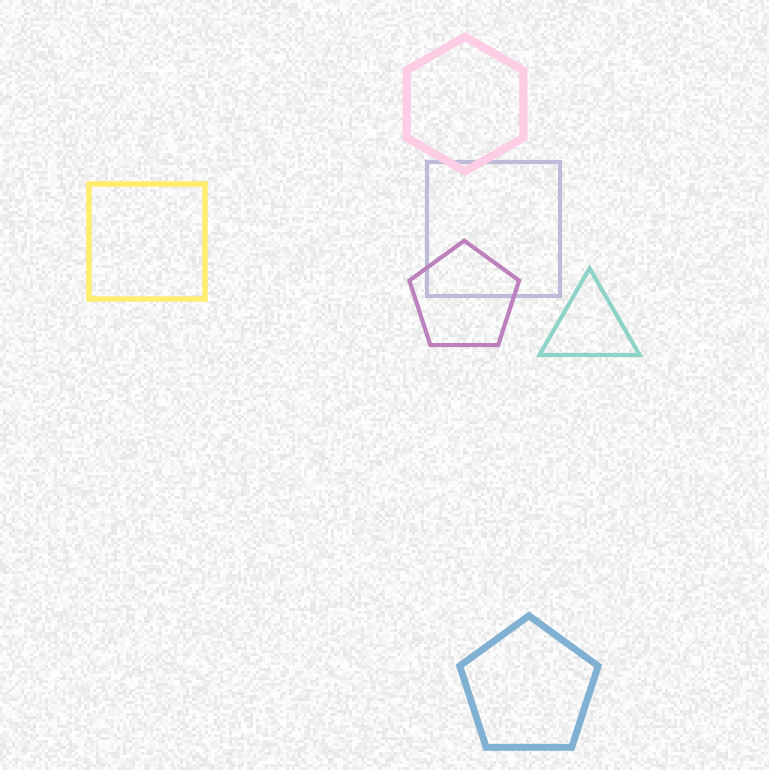[{"shape": "triangle", "thickness": 1.5, "radius": 0.38, "center": [0.766, 0.576]}, {"shape": "square", "thickness": 1.5, "radius": 0.43, "center": [0.641, 0.703]}, {"shape": "pentagon", "thickness": 2.5, "radius": 0.47, "center": [0.687, 0.106]}, {"shape": "hexagon", "thickness": 3, "radius": 0.44, "center": [0.604, 0.865]}, {"shape": "pentagon", "thickness": 1.5, "radius": 0.37, "center": [0.603, 0.613]}, {"shape": "square", "thickness": 2, "radius": 0.37, "center": [0.191, 0.686]}]